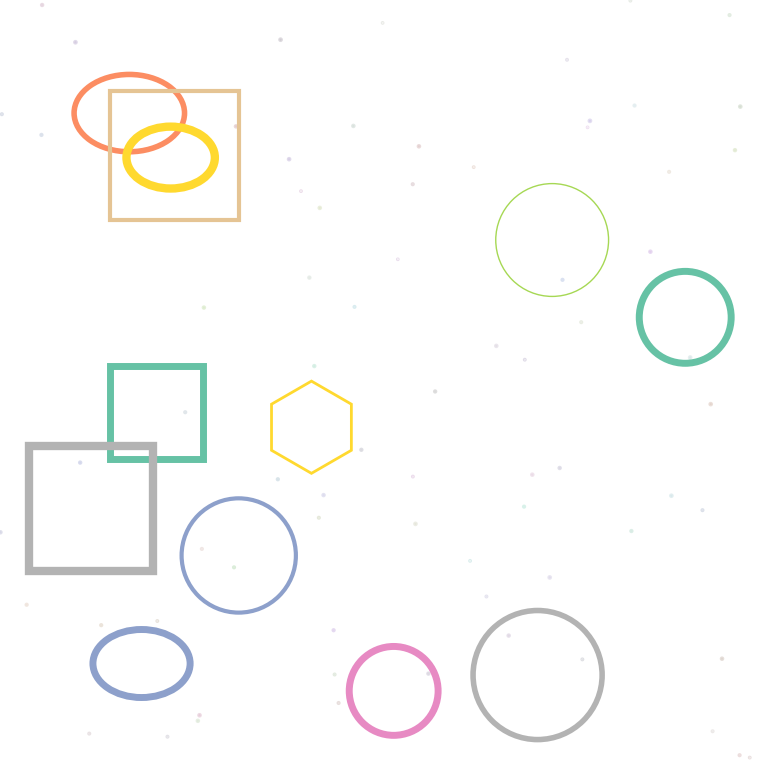[{"shape": "square", "thickness": 2.5, "radius": 0.3, "center": [0.204, 0.464]}, {"shape": "circle", "thickness": 2.5, "radius": 0.3, "center": [0.89, 0.588]}, {"shape": "oval", "thickness": 2, "radius": 0.36, "center": [0.168, 0.853]}, {"shape": "circle", "thickness": 1.5, "radius": 0.37, "center": [0.31, 0.279]}, {"shape": "oval", "thickness": 2.5, "radius": 0.32, "center": [0.184, 0.138]}, {"shape": "circle", "thickness": 2.5, "radius": 0.29, "center": [0.511, 0.103]}, {"shape": "circle", "thickness": 0.5, "radius": 0.37, "center": [0.717, 0.688]}, {"shape": "oval", "thickness": 3, "radius": 0.29, "center": [0.222, 0.795]}, {"shape": "hexagon", "thickness": 1, "radius": 0.3, "center": [0.404, 0.445]}, {"shape": "square", "thickness": 1.5, "radius": 0.42, "center": [0.227, 0.798]}, {"shape": "square", "thickness": 3, "radius": 0.4, "center": [0.118, 0.34]}, {"shape": "circle", "thickness": 2, "radius": 0.42, "center": [0.698, 0.123]}]